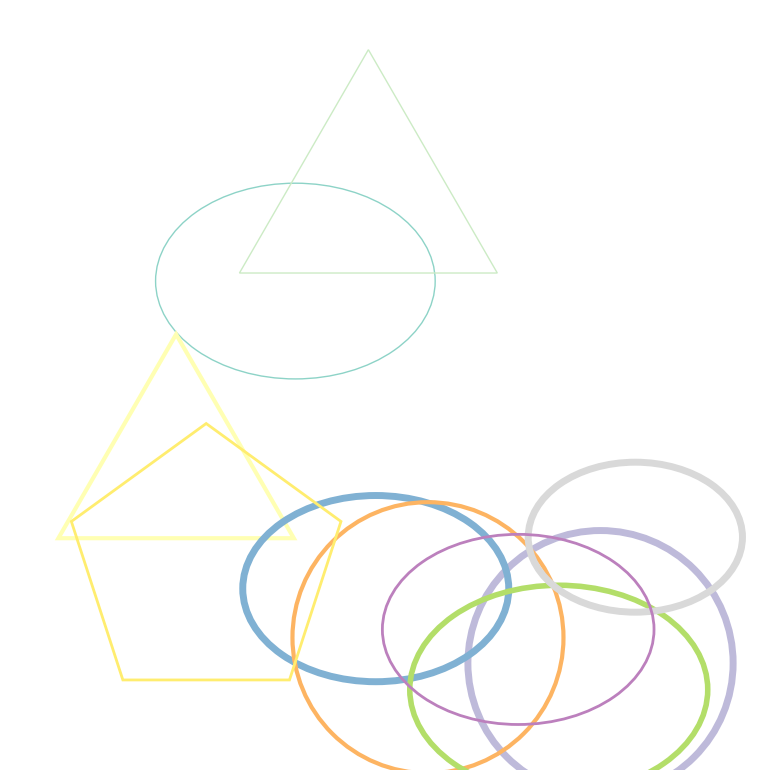[{"shape": "oval", "thickness": 0.5, "radius": 0.91, "center": [0.384, 0.635]}, {"shape": "triangle", "thickness": 1.5, "radius": 0.88, "center": [0.229, 0.389]}, {"shape": "circle", "thickness": 2.5, "radius": 0.86, "center": [0.78, 0.139]}, {"shape": "oval", "thickness": 2.5, "radius": 0.86, "center": [0.488, 0.236]}, {"shape": "circle", "thickness": 1.5, "radius": 0.88, "center": [0.556, 0.172]}, {"shape": "oval", "thickness": 2, "radius": 0.97, "center": [0.726, 0.104]}, {"shape": "oval", "thickness": 2.5, "radius": 0.7, "center": [0.825, 0.302]}, {"shape": "oval", "thickness": 1, "radius": 0.88, "center": [0.673, 0.183]}, {"shape": "triangle", "thickness": 0.5, "radius": 0.97, "center": [0.478, 0.742]}, {"shape": "pentagon", "thickness": 1, "radius": 0.92, "center": [0.268, 0.266]}]